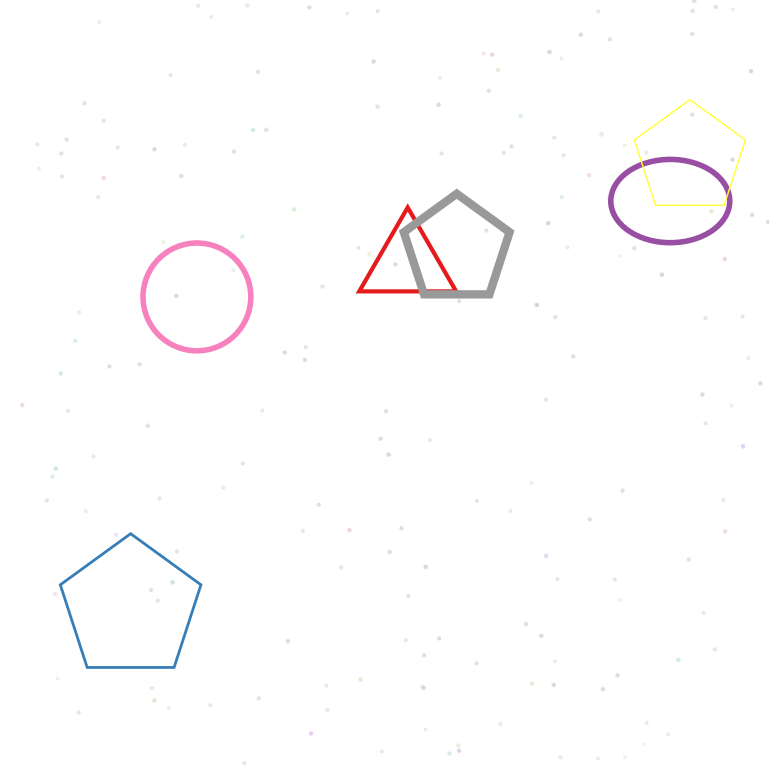[{"shape": "triangle", "thickness": 1.5, "radius": 0.36, "center": [0.529, 0.658]}, {"shape": "pentagon", "thickness": 1, "radius": 0.48, "center": [0.17, 0.211]}, {"shape": "oval", "thickness": 2, "radius": 0.39, "center": [0.87, 0.739]}, {"shape": "pentagon", "thickness": 0.5, "radius": 0.38, "center": [0.896, 0.795]}, {"shape": "circle", "thickness": 2, "radius": 0.35, "center": [0.256, 0.614]}, {"shape": "pentagon", "thickness": 3, "radius": 0.36, "center": [0.593, 0.676]}]